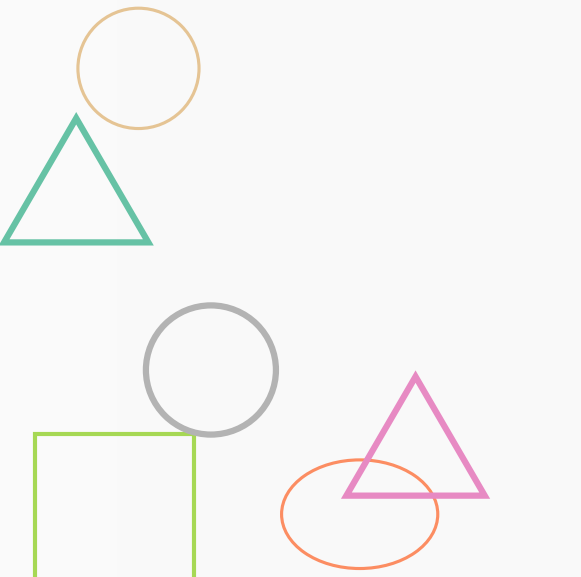[{"shape": "triangle", "thickness": 3, "radius": 0.72, "center": [0.131, 0.651]}, {"shape": "oval", "thickness": 1.5, "radius": 0.67, "center": [0.619, 0.109]}, {"shape": "triangle", "thickness": 3, "radius": 0.69, "center": [0.715, 0.21]}, {"shape": "square", "thickness": 2, "radius": 0.68, "center": [0.197, 0.111]}, {"shape": "circle", "thickness": 1.5, "radius": 0.52, "center": [0.238, 0.881]}, {"shape": "circle", "thickness": 3, "radius": 0.56, "center": [0.363, 0.358]}]